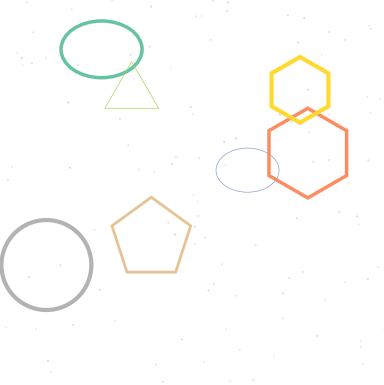[{"shape": "oval", "thickness": 2.5, "radius": 0.53, "center": [0.264, 0.872]}, {"shape": "hexagon", "thickness": 2.5, "radius": 0.58, "center": [0.8, 0.602]}, {"shape": "oval", "thickness": 0.5, "radius": 0.41, "center": [0.643, 0.558]}, {"shape": "triangle", "thickness": 0.5, "radius": 0.4, "center": [0.342, 0.759]}, {"shape": "hexagon", "thickness": 3, "radius": 0.43, "center": [0.779, 0.767]}, {"shape": "pentagon", "thickness": 2, "radius": 0.54, "center": [0.393, 0.38]}, {"shape": "circle", "thickness": 3, "radius": 0.58, "center": [0.121, 0.312]}]